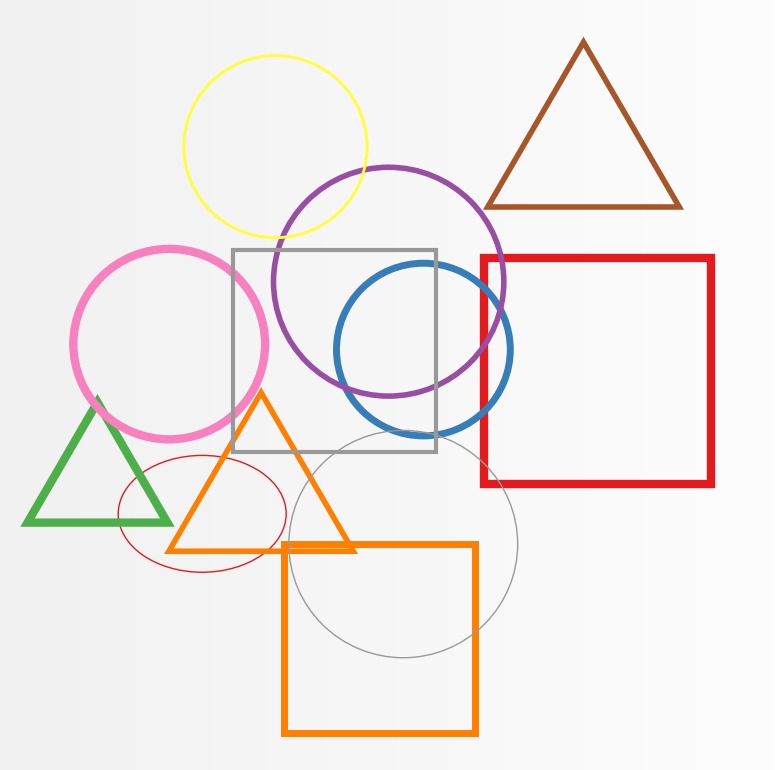[{"shape": "square", "thickness": 3, "radius": 0.73, "center": [0.771, 0.518]}, {"shape": "oval", "thickness": 0.5, "radius": 0.54, "center": [0.261, 0.333]}, {"shape": "circle", "thickness": 2.5, "radius": 0.56, "center": [0.546, 0.546]}, {"shape": "triangle", "thickness": 3, "radius": 0.52, "center": [0.126, 0.373]}, {"shape": "circle", "thickness": 2, "radius": 0.74, "center": [0.502, 0.634]}, {"shape": "square", "thickness": 2.5, "radius": 0.62, "center": [0.489, 0.171]}, {"shape": "triangle", "thickness": 2, "radius": 0.69, "center": [0.337, 0.353]}, {"shape": "circle", "thickness": 1, "radius": 0.59, "center": [0.355, 0.81]}, {"shape": "triangle", "thickness": 2, "radius": 0.71, "center": [0.753, 0.803]}, {"shape": "circle", "thickness": 3, "radius": 0.62, "center": [0.218, 0.553]}, {"shape": "square", "thickness": 1.5, "radius": 0.66, "center": [0.432, 0.544]}, {"shape": "circle", "thickness": 0.5, "radius": 0.74, "center": [0.52, 0.293]}]